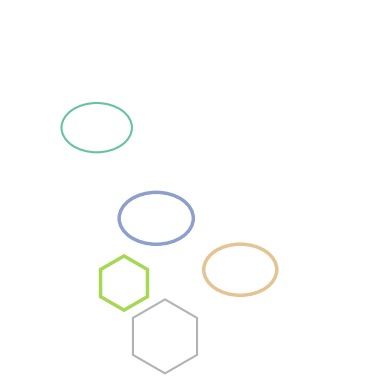[{"shape": "oval", "thickness": 1.5, "radius": 0.46, "center": [0.251, 0.668]}, {"shape": "oval", "thickness": 2.5, "radius": 0.48, "center": [0.406, 0.433]}, {"shape": "hexagon", "thickness": 2.5, "radius": 0.35, "center": [0.322, 0.265]}, {"shape": "oval", "thickness": 2.5, "radius": 0.47, "center": [0.624, 0.299]}, {"shape": "hexagon", "thickness": 1.5, "radius": 0.48, "center": [0.429, 0.126]}]